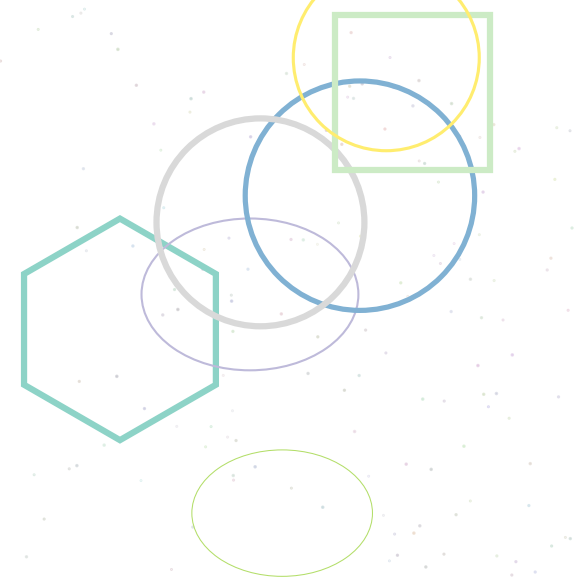[{"shape": "hexagon", "thickness": 3, "radius": 0.96, "center": [0.208, 0.429]}, {"shape": "oval", "thickness": 1, "radius": 0.94, "center": [0.433, 0.489]}, {"shape": "circle", "thickness": 2.5, "radius": 0.99, "center": [0.623, 0.66]}, {"shape": "oval", "thickness": 0.5, "radius": 0.78, "center": [0.489, 0.111]}, {"shape": "circle", "thickness": 3, "radius": 0.9, "center": [0.451, 0.614]}, {"shape": "square", "thickness": 3, "radius": 0.67, "center": [0.714, 0.839]}, {"shape": "circle", "thickness": 1.5, "radius": 0.81, "center": [0.669, 0.899]}]